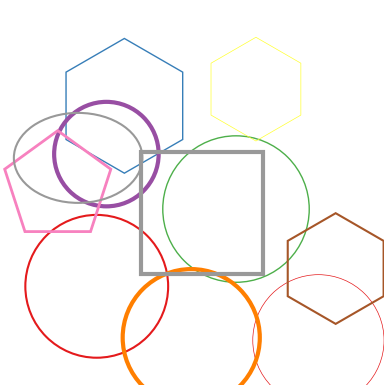[{"shape": "circle", "thickness": 1.5, "radius": 0.93, "center": [0.251, 0.256]}, {"shape": "circle", "thickness": 0.5, "radius": 0.85, "center": [0.827, 0.116]}, {"shape": "hexagon", "thickness": 1, "radius": 0.87, "center": [0.323, 0.725]}, {"shape": "circle", "thickness": 1, "radius": 0.95, "center": [0.613, 0.457]}, {"shape": "circle", "thickness": 3, "radius": 0.68, "center": [0.276, 0.6]}, {"shape": "circle", "thickness": 3, "radius": 0.89, "center": [0.497, 0.123]}, {"shape": "hexagon", "thickness": 0.5, "radius": 0.67, "center": [0.665, 0.768]}, {"shape": "hexagon", "thickness": 1.5, "radius": 0.72, "center": [0.872, 0.302]}, {"shape": "pentagon", "thickness": 2, "radius": 0.72, "center": [0.15, 0.516]}, {"shape": "oval", "thickness": 1.5, "radius": 0.83, "center": [0.203, 0.59]}, {"shape": "square", "thickness": 3, "radius": 0.79, "center": [0.525, 0.446]}]